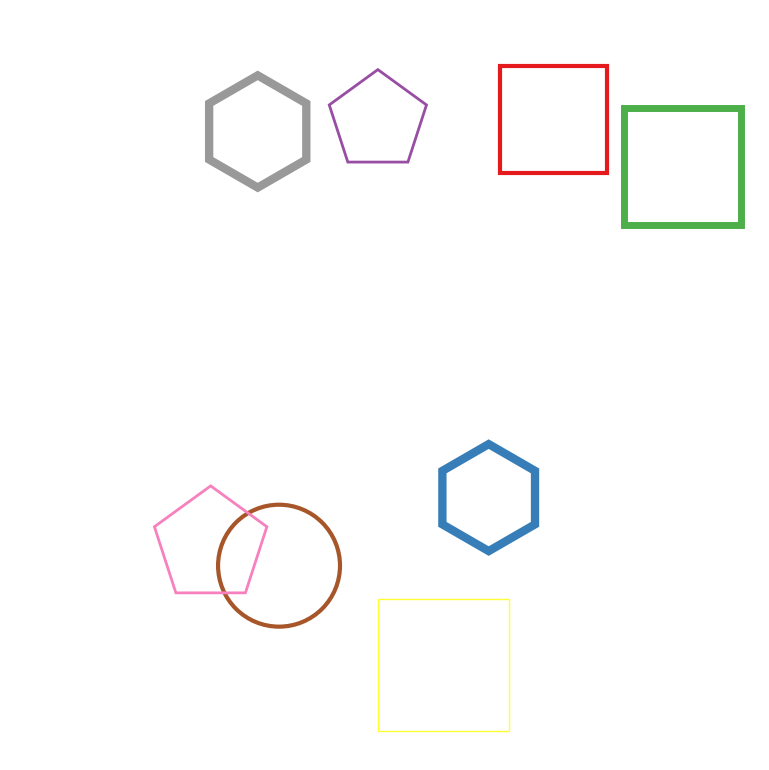[{"shape": "square", "thickness": 1.5, "radius": 0.35, "center": [0.719, 0.845]}, {"shape": "hexagon", "thickness": 3, "radius": 0.35, "center": [0.635, 0.354]}, {"shape": "square", "thickness": 2.5, "radius": 0.38, "center": [0.886, 0.783]}, {"shape": "pentagon", "thickness": 1, "radius": 0.33, "center": [0.491, 0.843]}, {"shape": "square", "thickness": 0.5, "radius": 0.43, "center": [0.576, 0.136]}, {"shape": "circle", "thickness": 1.5, "radius": 0.4, "center": [0.362, 0.265]}, {"shape": "pentagon", "thickness": 1, "radius": 0.38, "center": [0.274, 0.292]}, {"shape": "hexagon", "thickness": 3, "radius": 0.36, "center": [0.335, 0.829]}]